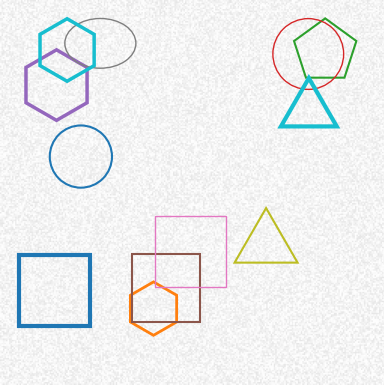[{"shape": "square", "thickness": 3, "radius": 0.46, "center": [0.142, 0.245]}, {"shape": "circle", "thickness": 1.5, "radius": 0.4, "center": [0.21, 0.593]}, {"shape": "hexagon", "thickness": 2, "radius": 0.35, "center": [0.399, 0.198]}, {"shape": "pentagon", "thickness": 1.5, "radius": 0.43, "center": [0.845, 0.867]}, {"shape": "circle", "thickness": 1, "radius": 0.46, "center": [0.801, 0.86]}, {"shape": "hexagon", "thickness": 2.5, "radius": 0.46, "center": [0.147, 0.779]}, {"shape": "square", "thickness": 1.5, "radius": 0.44, "center": [0.432, 0.252]}, {"shape": "square", "thickness": 1, "radius": 0.46, "center": [0.494, 0.347]}, {"shape": "oval", "thickness": 1, "radius": 0.46, "center": [0.261, 0.887]}, {"shape": "triangle", "thickness": 1.5, "radius": 0.47, "center": [0.691, 0.365]}, {"shape": "hexagon", "thickness": 2.5, "radius": 0.41, "center": [0.174, 0.87]}, {"shape": "triangle", "thickness": 3, "radius": 0.42, "center": [0.802, 0.713]}]